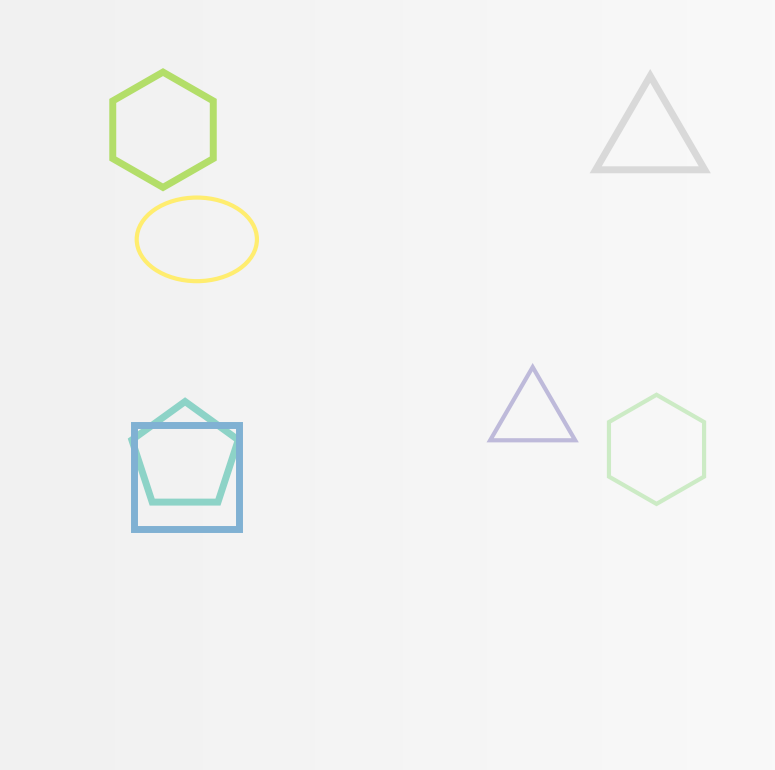[{"shape": "pentagon", "thickness": 2.5, "radius": 0.36, "center": [0.239, 0.406]}, {"shape": "triangle", "thickness": 1.5, "radius": 0.32, "center": [0.687, 0.46]}, {"shape": "square", "thickness": 2.5, "radius": 0.34, "center": [0.241, 0.381]}, {"shape": "hexagon", "thickness": 2.5, "radius": 0.37, "center": [0.21, 0.831]}, {"shape": "triangle", "thickness": 2.5, "radius": 0.41, "center": [0.839, 0.82]}, {"shape": "hexagon", "thickness": 1.5, "radius": 0.35, "center": [0.847, 0.416]}, {"shape": "oval", "thickness": 1.5, "radius": 0.39, "center": [0.254, 0.689]}]